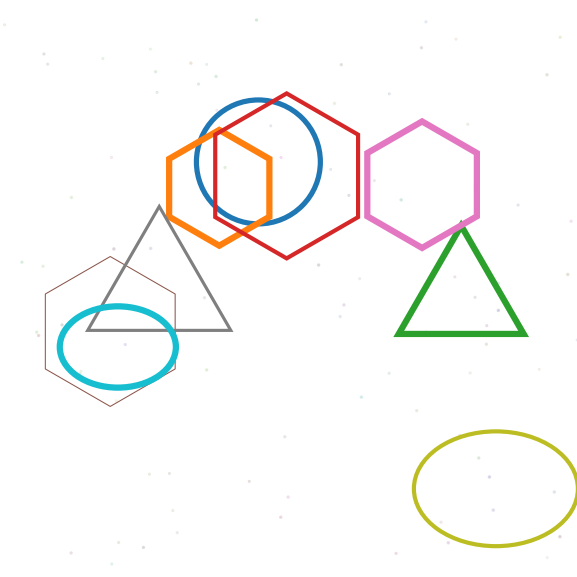[{"shape": "circle", "thickness": 2.5, "radius": 0.54, "center": [0.447, 0.719]}, {"shape": "hexagon", "thickness": 3, "radius": 0.5, "center": [0.38, 0.674]}, {"shape": "triangle", "thickness": 3, "radius": 0.62, "center": [0.799, 0.483]}, {"shape": "hexagon", "thickness": 2, "radius": 0.71, "center": [0.496, 0.695]}, {"shape": "hexagon", "thickness": 0.5, "radius": 0.65, "center": [0.191, 0.425]}, {"shape": "hexagon", "thickness": 3, "radius": 0.55, "center": [0.731, 0.679]}, {"shape": "triangle", "thickness": 1.5, "radius": 0.72, "center": [0.276, 0.499]}, {"shape": "oval", "thickness": 2, "radius": 0.71, "center": [0.859, 0.153]}, {"shape": "oval", "thickness": 3, "radius": 0.5, "center": [0.204, 0.398]}]